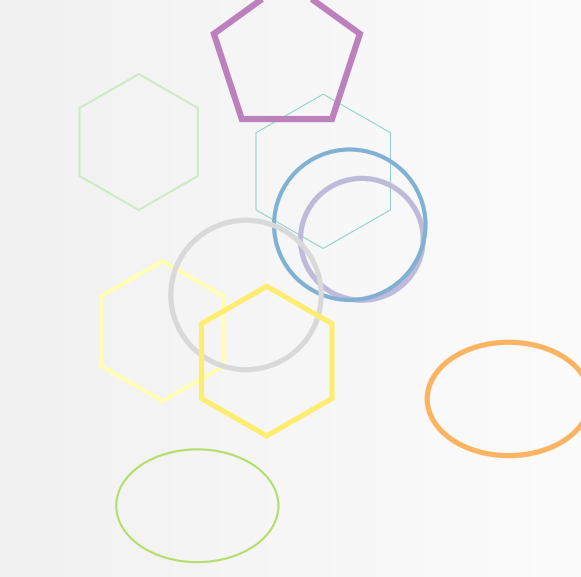[{"shape": "hexagon", "thickness": 0.5, "radius": 0.67, "center": [0.556, 0.703]}, {"shape": "hexagon", "thickness": 2, "radius": 0.61, "center": [0.279, 0.426]}, {"shape": "circle", "thickness": 2.5, "radius": 0.53, "center": [0.623, 0.585]}, {"shape": "circle", "thickness": 2, "radius": 0.65, "center": [0.602, 0.61]}, {"shape": "oval", "thickness": 2.5, "radius": 0.7, "center": [0.875, 0.308]}, {"shape": "oval", "thickness": 1, "radius": 0.7, "center": [0.339, 0.123]}, {"shape": "circle", "thickness": 2.5, "radius": 0.65, "center": [0.423, 0.488]}, {"shape": "pentagon", "thickness": 3, "radius": 0.66, "center": [0.494, 0.9]}, {"shape": "hexagon", "thickness": 1, "radius": 0.59, "center": [0.239, 0.753]}, {"shape": "hexagon", "thickness": 2.5, "radius": 0.65, "center": [0.459, 0.374]}]